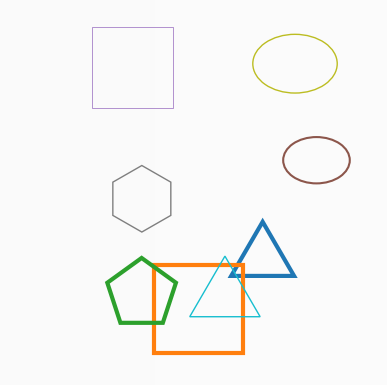[{"shape": "triangle", "thickness": 3, "radius": 0.47, "center": [0.678, 0.33]}, {"shape": "square", "thickness": 3, "radius": 0.58, "center": [0.512, 0.198]}, {"shape": "pentagon", "thickness": 3, "radius": 0.47, "center": [0.365, 0.237]}, {"shape": "square", "thickness": 0.5, "radius": 0.52, "center": [0.342, 0.825]}, {"shape": "oval", "thickness": 1.5, "radius": 0.43, "center": [0.817, 0.584]}, {"shape": "hexagon", "thickness": 1, "radius": 0.43, "center": [0.366, 0.484]}, {"shape": "oval", "thickness": 1, "radius": 0.54, "center": [0.761, 0.835]}, {"shape": "triangle", "thickness": 1, "radius": 0.52, "center": [0.58, 0.23]}]